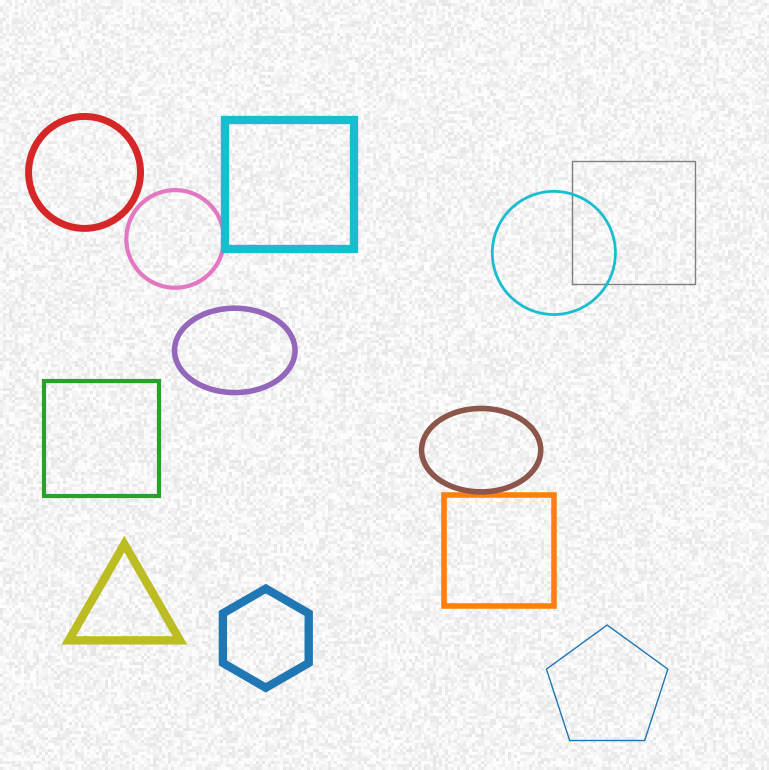[{"shape": "pentagon", "thickness": 0.5, "radius": 0.41, "center": [0.789, 0.105]}, {"shape": "hexagon", "thickness": 3, "radius": 0.32, "center": [0.345, 0.171]}, {"shape": "square", "thickness": 2, "radius": 0.36, "center": [0.648, 0.284]}, {"shape": "square", "thickness": 1.5, "radius": 0.37, "center": [0.131, 0.43]}, {"shape": "circle", "thickness": 2.5, "radius": 0.36, "center": [0.11, 0.776]}, {"shape": "oval", "thickness": 2, "radius": 0.39, "center": [0.305, 0.545]}, {"shape": "oval", "thickness": 2, "radius": 0.39, "center": [0.625, 0.415]}, {"shape": "circle", "thickness": 1.5, "radius": 0.32, "center": [0.227, 0.69]}, {"shape": "square", "thickness": 0.5, "radius": 0.4, "center": [0.823, 0.712]}, {"shape": "triangle", "thickness": 3, "radius": 0.42, "center": [0.162, 0.21]}, {"shape": "circle", "thickness": 1, "radius": 0.4, "center": [0.719, 0.672]}, {"shape": "square", "thickness": 3, "radius": 0.42, "center": [0.377, 0.761]}]